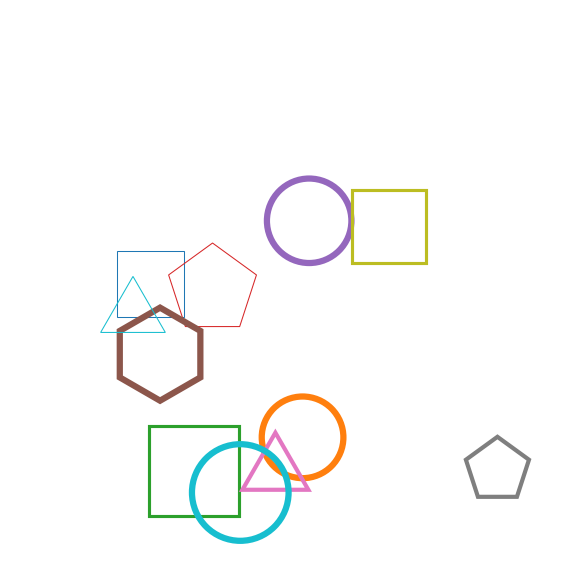[{"shape": "square", "thickness": 0.5, "radius": 0.29, "center": [0.26, 0.507]}, {"shape": "circle", "thickness": 3, "radius": 0.35, "center": [0.524, 0.242]}, {"shape": "square", "thickness": 1.5, "radius": 0.39, "center": [0.336, 0.183]}, {"shape": "pentagon", "thickness": 0.5, "radius": 0.4, "center": [0.368, 0.498]}, {"shape": "circle", "thickness": 3, "radius": 0.37, "center": [0.535, 0.617]}, {"shape": "hexagon", "thickness": 3, "radius": 0.4, "center": [0.277, 0.386]}, {"shape": "triangle", "thickness": 2, "radius": 0.33, "center": [0.477, 0.184]}, {"shape": "pentagon", "thickness": 2, "radius": 0.29, "center": [0.861, 0.185]}, {"shape": "square", "thickness": 1.5, "radius": 0.32, "center": [0.674, 0.607]}, {"shape": "triangle", "thickness": 0.5, "radius": 0.32, "center": [0.23, 0.456]}, {"shape": "circle", "thickness": 3, "radius": 0.42, "center": [0.416, 0.146]}]